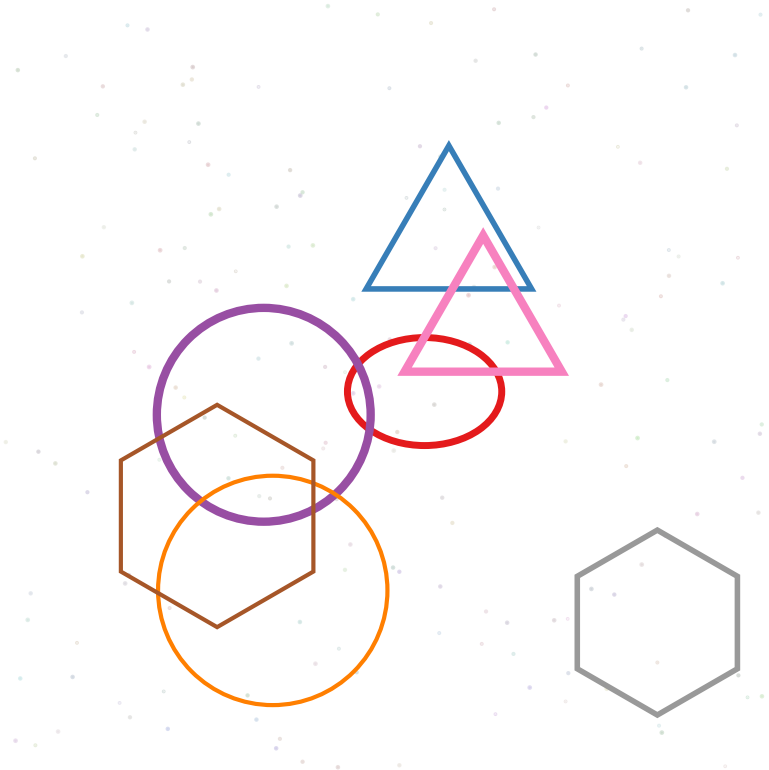[{"shape": "oval", "thickness": 2.5, "radius": 0.5, "center": [0.551, 0.491]}, {"shape": "triangle", "thickness": 2, "radius": 0.62, "center": [0.583, 0.687]}, {"shape": "circle", "thickness": 3, "radius": 0.69, "center": [0.343, 0.461]}, {"shape": "circle", "thickness": 1.5, "radius": 0.74, "center": [0.354, 0.233]}, {"shape": "hexagon", "thickness": 1.5, "radius": 0.72, "center": [0.282, 0.33]}, {"shape": "triangle", "thickness": 3, "radius": 0.59, "center": [0.628, 0.576]}, {"shape": "hexagon", "thickness": 2, "radius": 0.6, "center": [0.854, 0.191]}]